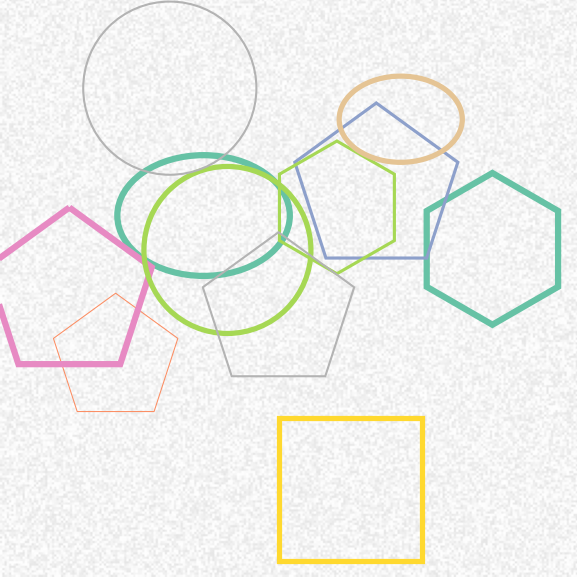[{"shape": "oval", "thickness": 3, "radius": 0.75, "center": [0.353, 0.626]}, {"shape": "hexagon", "thickness": 3, "radius": 0.66, "center": [0.853, 0.568]}, {"shape": "pentagon", "thickness": 0.5, "radius": 0.57, "center": [0.2, 0.378]}, {"shape": "pentagon", "thickness": 1.5, "radius": 0.74, "center": [0.652, 0.672]}, {"shape": "pentagon", "thickness": 3, "radius": 0.75, "center": [0.12, 0.49]}, {"shape": "hexagon", "thickness": 1.5, "radius": 0.57, "center": [0.583, 0.64]}, {"shape": "circle", "thickness": 2.5, "radius": 0.72, "center": [0.394, 0.566]}, {"shape": "square", "thickness": 2.5, "radius": 0.62, "center": [0.607, 0.151]}, {"shape": "oval", "thickness": 2.5, "radius": 0.53, "center": [0.694, 0.793]}, {"shape": "pentagon", "thickness": 1, "radius": 0.69, "center": [0.482, 0.459]}, {"shape": "circle", "thickness": 1, "radius": 0.75, "center": [0.294, 0.846]}]